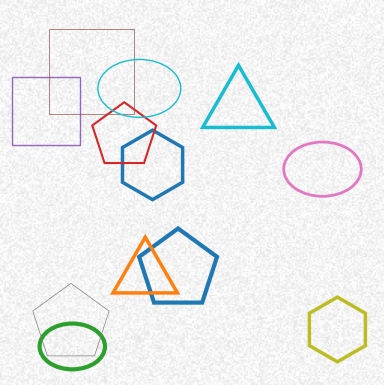[{"shape": "hexagon", "thickness": 2.5, "radius": 0.45, "center": [0.396, 0.572]}, {"shape": "pentagon", "thickness": 3, "radius": 0.53, "center": [0.463, 0.3]}, {"shape": "triangle", "thickness": 2.5, "radius": 0.48, "center": [0.377, 0.287]}, {"shape": "oval", "thickness": 3, "radius": 0.42, "center": [0.188, 0.1]}, {"shape": "pentagon", "thickness": 1.5, "radius": 0.44, "center": [0.323, 0.647]}, {"shape": "square", "thickness": 1, "radius": 0.44, "center": [0.119, 0.711]}, {"shape": "square", "thickness": 0.5, "radius": 0.55, "center": [0.237, 0.815]}, {"shape": "oval", "thickness": 2, "radius": 0.5, "center": [0.838, 0.561]}, {"shape": "pentagon", "thickness": 0.5, "radius": 0.52, "center": [0.184, 0.16]}, {"shape": "hexagon", "thickness": 2.5, "radius": 0.42, "center": [0.876, 0.144]}, {"shape": "triangle", "thickness": 2.5, "radius": 0.54, "center": [0.62, 0.723]}, {"shape": "oval", "thickness": 1, "radius": 0.54, "center": [0.362, 0.77]}]